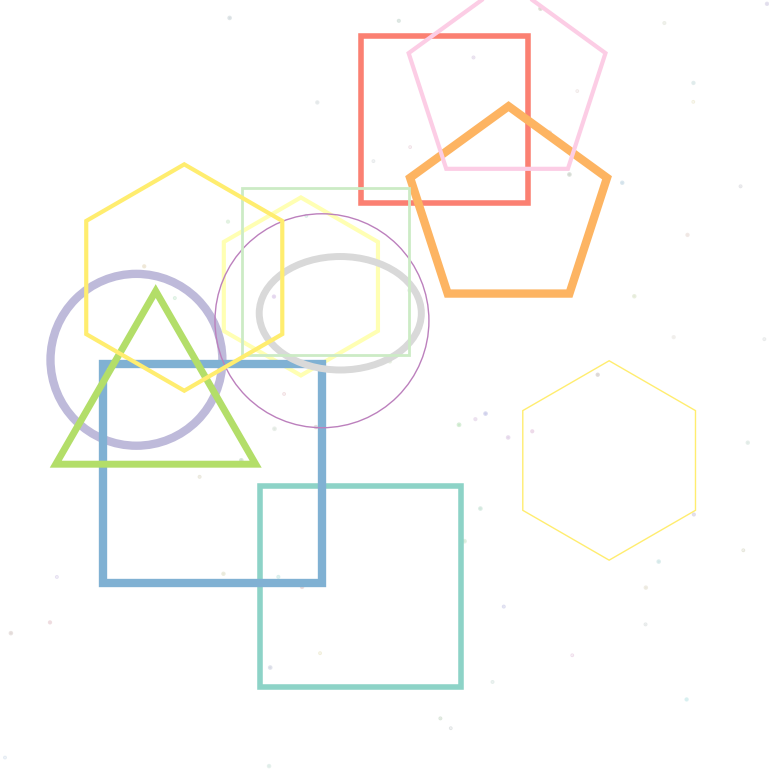[{"shape": "square", "thickness": 2, "radius": 0.65, "center": [0.468, 0.239]}, {"shape": "hexagon", "thickness": 1.5, "radius": 0.58, "center": [0.391, 0.628]}, {"shape": "circle", "thickness": 3, "radius": 0.56, "center": [0.177, 0.533]}, {"shape": "square", "thickness": 2, "radius": 0.54, "center": [0.577, 0.845]}, {"shape": "square", "thickness": 3, "radius": 0.71, "center": [0.276, 0.385]}, {"shape": "pentagon", "thickness": 3, "radius": 0.67, "center": [0.66, 0.728]}, {"shape": "triangle", "thickness": 2.5, "radius": 0.75, "center": [0.202, 0.472]}, {"shape": "pentagon", "thickness": 1.5, "radius": 0.67, "center": [0.659, 0.889]}, {"shape": "oval", "thickness": 2.5, "radius": 0.53, "center": [0.442, 0.593]}, {"shape": "circle", "thickness": 0.5, "radius": 0.69, "center": [0.418, 0.583]}, {"shape": "square", "thickness": 1, "radius": 0.54, "center": [0.423, 0.647]}, {"shape": "hexagon", "thickness": 1.5, "radius": 0.73, "center": [0.239, 0.64]}, {"shape": "hexagon", "thickness": 0.5, "radius": 0.65, "center": [0.791, 0.402]}]